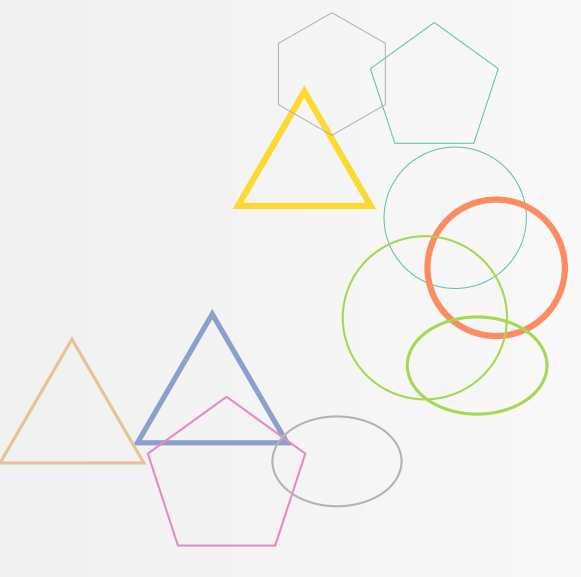[{"shape": "circle", "thickness": 0.5, "radius": 0.61, "center": [0.783, 0.622]}, {"shape": "pentagon", "thickness": 0.5, "radius": 0.58, "center": [0.747, 0.845]}, {"shape": "circle", "thickness": 3, "radius": 0.59, "center": [0.854, 0.535]}, {"shape": "triangle", "thickness": 2.5, "radius": 0.74, "center": [0.365, 0.307]}, {"shape": "pentagon", "thickness": 1, "radius": 0.71, "center": [0.39, 0.17]}, {"shape": "oval", "thickness": 1.5, "radius": 0.6, "center": [0.821, 0.366]}, {"shape": "circle", "thickness": 1, "radius": 0.71, "center": [0.731, 0.449]}, {"shape": "triangle", "thickness": 3, "radius": 0.66, "center": [0.524, 0.709]}, {"shape": "triangle", "thickness": 1.5, "radius": 0.71, "center": [0.124, 0.269]}, {"shape": "hexagon", "thickness": 0.5, "radius": 0.53, "center": [0.571, 0.871]}, {"shape": "oval", "thickness": 1, "radius": 0.56, "center": [0.58, 0.2]}]